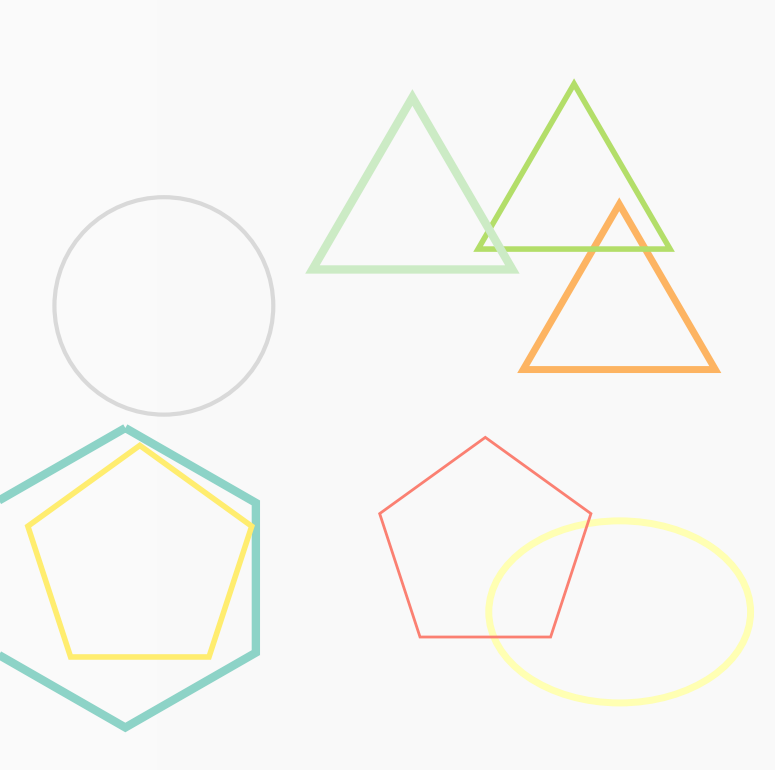[{"shape": "hexagon", "thickness": 3, "radius": 0.97, "center": [0.162, 0.25]}, {"shape": "oval", "thickness": 2.5, "radius": 0.84, "center": [0.8, 0.205]}, {"shape": "pentagon", "thickness": 1, "radius": 0.72, "center": [0.626, 0.289]}, {"shape": "triangle", "thickness": 2.5, "radius": 0.72, "center": [0.799, 0.592]}, {"shape": "triangle", "thickness": 2, "radius": 0.72, "center": [0.741, 0.748]}, {"shape": "circle", "thickness": 1.5, "radius": 0.71, "center": [0.211, 0.603]}, {"shape": "triangle", "thickness": 3, "radius": 0.74, "center": [0.532, 0.725]}, {"shape": "pentagon", "thickness": 2, "radius": 0.76, "center": [0.18, 0.27]}]